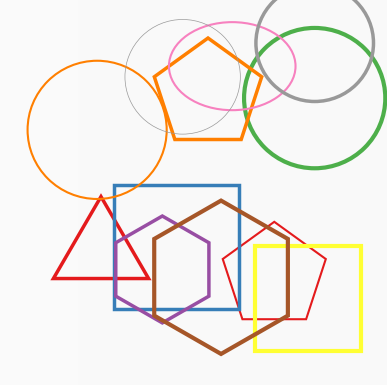[{"shape": "pentagon", "thickness": 1.5, "radius": 0.7, "center": [0.708, 0.284]}, {"shape": "triangle", "thickness": 2.5, "radius": 0.71, "center": [0.261, 0.347]}, {"shape": "square", "thickness": 2.5, "radius": 0.81, "center": [0.455, 0.358]}, {"shape": "circle", "thickness": 3, "radius": 0.91, "center": [0.812, 0.745]}, {"shape": "hexagon", "thickness": 2.5, "radius": 0.69, "center": [0.419, 0.3]}, {"shape": "pentagon", "thickness": 2.5, "radius": 0.73, "center": [0.537, 0.756]}, {"shape": "circle", "thickness": 1.5, "radius": 0.9, "center": [0.251, 0.663]}, {"shape": "square", "thickness": 3, "radius": 0.68, "center": [0.796, 0.225]}, {"shape": "hexagon", "thickness": 3, "radius": 1.0, "center": [0.57, 0.28]}, {"shape": "oval", "thickness": 1.5, "radius": 0.82, "center": [0.599, 0.828]}, {"shape": "circle", "thickness": 2.5, "radius": 0.76, "center": [0.812, 0.888]}, {"shape": "circle", "thickness": 0.5, "radius": 0.74, "center": [0.471, 0.801]}]